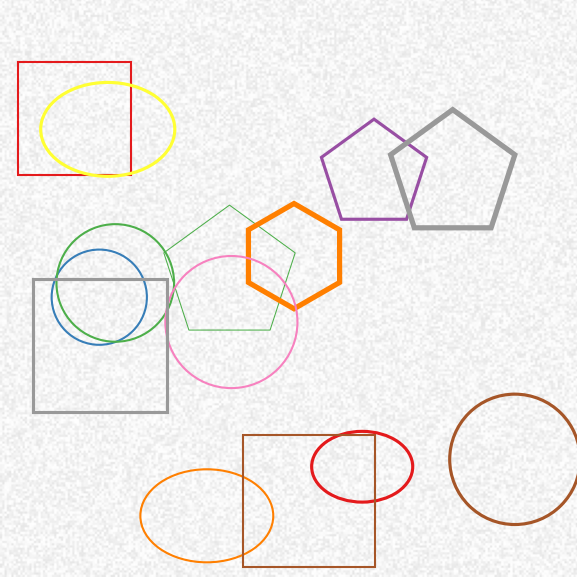[{"shape": "oval", "thickness": 1.5, "radius": 0.44, "center": [0.627, 0.191]}, {"shape": "square", "thickness": 1, "radius": 0.49, "center": [0.13, 0.794]}, {"shape": "circle", "thickness": 1, "radius": 0.41, "center": [0.172, 0.485]}, {"shape": "circle", "thickness": 1, "radius": 0.51, "center": [0.2, 0.509]}, {"shape": "pentagon", "thickness": 0.5, "radius": 0.6, "center": [0.397, 0.524]}, {"shape": "pentagon", "thickness": 1.5, "radius": 0.48, "center": [0.648, 0.697]}, {"shape": "hexagon", "thickness": 2.5, "radius": 0.46, "center": [0.509, 0.556]}, {"shape": "oval", "thickness": 1, "radius": 0.58, "center": [0.358, 0.106]}, {"shape": "oval", "thickness": 1.5, "radius": 0.58, "center": [0.187, 0.775]}, {"shape": "square", "thickness": 1, "radius": 0.57, "center": [0.535, 0.131]}, {"shape": "circle", "thickness": 1.5, "radius": 0.56, "center": [0.892, 0.204]}, {"shape": "circle", "thickness": 1, "radius": 0.57, "center": [0.401, 0.441]}, {"shape": "pentagon", "thickness": 2.5, "radius": 0.57, "center": [0.784, 0.696]}, {"shape": "square", "thickness": 1.5, "radius": 0.58, "center": [0.174, 0.401]}]